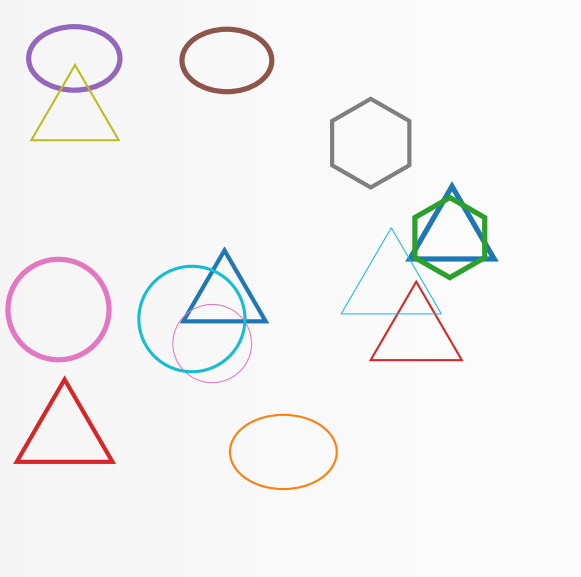[{"shape": "triangle", "thickness": 2.5, "radius": 0.42, "center": [0.778, 0.593]}, {"shape": "triangle", "thickness": 2, "radius": 0.41, "center": [0.386, 0.484]}, {"shape": "oval", "thickness": 1, "radius": 0.46, "center": [0.487, 0.217]}, {"shape": "hexagon", "thickness": 2.5, "radius": 0.35, "center": [0.774, 0.588]}, {"shape": "triangle", "thickness": 1, "radius": 0.45, "center": [0.716, 0.421]}, {"shape": "triangle", "thickness": 2, "radius": 0.48, "center": [0.111, 0.247]}, {"shape": "oval", "thickness": 2.5, "radius": 0.39, "center": [0.128, 0.898]}, {"shape": "oval", "thickness": 2.5, "radius": 0.39, "center": [0.39, 0.894]}, {"shape": "circle", "thickness": 2.5, "radius": 0.43, "center": [0.101, 0.463]}, {"shape": "circle", "thickness": 0.5, "radius": 0.34, "center": [0.365, 0.404]}, {"shape": "hexagon", "thickness": 2, "radius": 0.38, "center": [0.638, 0.751]}, {"shape": "triangle", "thickness": 1, "radius": 0.43, "center": [0.129, 0.8]}, {"shape": "triangle", "thickness": 0.5, "radius": 0.5, "center": [0.673, 0.505]}, {"shape": "circle", "thickness": 1.5, "radius": 0.46, "center": [0.33, 0.447]}]